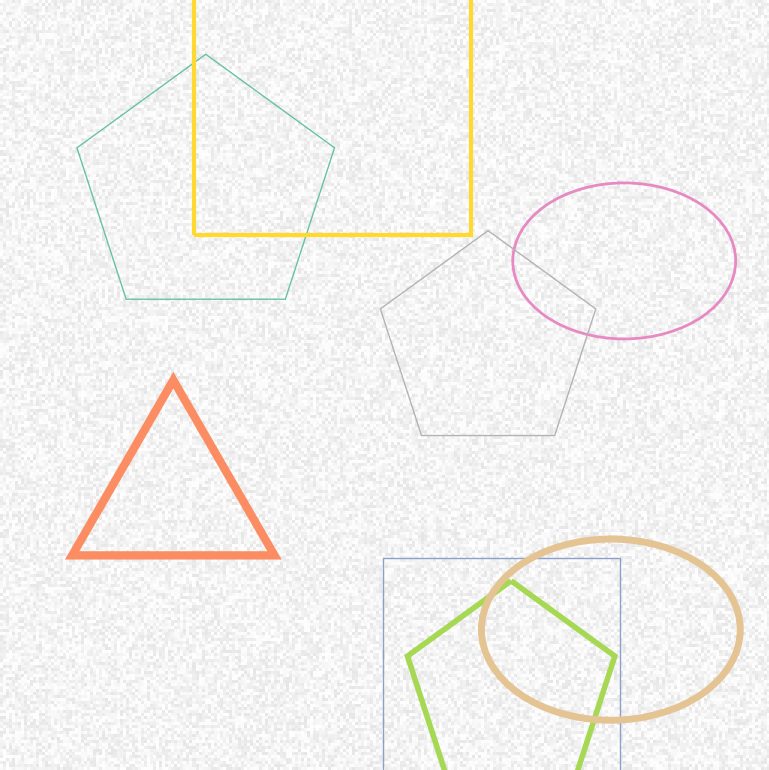[{"shape": "pentagon", "thickness": 0.5, "radius": 0.88, "center": [0.267, 0.754]}, {"shape": "triangle", "thickness": 3, "radius": 0.76, "center": [0.225, 0.355]}, {"shape": "square", "thickness": 0.5, "radius": 0.77, "center": [0.652, 0.122]}, {"shape": "oval", "thickness": 1, "radius": 0.72, "center": [0.811, 0.661]}, {"shape": "pentagon", "thickness": 2, "radius": 0.71, "center": [0.664, 0.104]}, {"shape": "square", "thickness": 1.5, "radius": 0.9, "center": [0.431, 0.875]}, {"shape": "oval", "thickness": 2.5, "radius": 0.84, "center": [0.793, 0.182]}, {"shape": "pentagon", "thickness": 0.5, "radius": 0.74, "center": [0.634, 0.553]}]